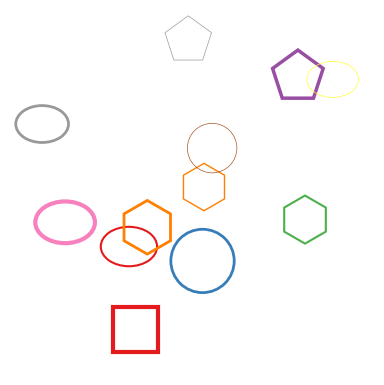[{"shape": "oval", "thickness": 1.5, "radius": 0.37, "center": [0.335, 0.36]}, {"shape": "square", "thickness": 3, "radius": 0.29, "center": [0.351, 0.144]}, {"shape": "circle", "thickness": 2, "radius": 0.41, "center": [0.526, 0.322]}, {"shape": "hexagon", "thickness": 1.5, "radius": 0.31, "center": [0.792, 0.43]}, {"shape": "pentagon", "thickness": 2.5, "radius": 0.35, "center": [0.774, 0.801]}, {"shape": "hexagon", "thickness": 1, "radius": 0.31, "center": [0.53, 0.514]}, {"shape": "hexagon", "thickness": 2, "radius": 0.35, "center": [0.382, 0.41]}, {"shape": "oval", "thickness": 0.5, "radius": 0.33, "center": [0.864, 0.794]}, {"shape": "circle", "thickness": 0.5, "radius": 0.32, "center": [0.551, 0.615]}, {"shape": "oval", "thickness": 3, "radius": 0.39, "center": [0.169, 0.423]}, {"shape": "pentagon", "thickness": 0.5, "radius": 0.32, "center": [0.489, 0.895]}, {"shape": "oval", "thickness": 2, "radius": 0.34, "center": [0.109, 0.678]}]